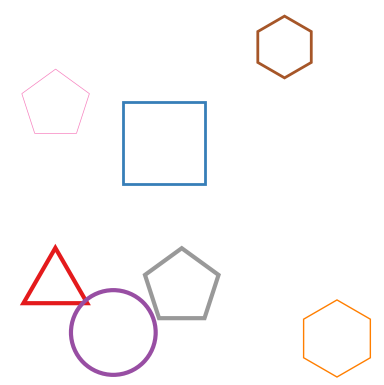[{"shape": "triangle", "thickness": 3, "radius": 0.48, "center": [0.144, 0.26]}, {"shape": "square", "thickness": 2, "radius": 0.53, "center": [0.426, 0.628]}, {"shape": "circle", "thickness": 3, "radius": 0.55, "center": [0.294, 0.136]}, {"shape": "hexagon", "thickness": 1, "radius": 0.5, "center": [0.875, 0.121]}, {"shape": "hexagon", "thickness": 2, "radius": 0.4, "center": [0.739, 0.878]}, {"shape": "pentagon", "thickness": 0.5, "radius": 0.46, "center": [0.144, 0.728]}, {"shape": "pentagon", "thickness": 3, "radius": 0.5, "center": [0.472, 0.255]}]